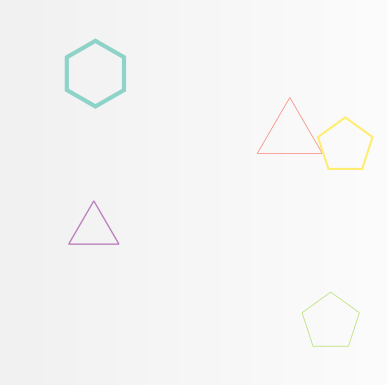[{"shape": "hexagon", "thickness": 3, "radius": 0.43, "center": [0.246, 0.809]}, {"shape": "triangle", "thickness": 0.5, "radius": 0.48, "center": [0.748, 0.65]}, {"shape": "pentagon", "thickness": 0.5, "radius": 0.39, "center": [0.854, 0.164]}, {"shape": "triangle", "thickness": 1, "radius": 0.37, "center": [0.242, 0.403]}, {"shape": "pentagon", "thickness": 1.5, "radius": 0.37, "center": [0.891, 0.621]}]